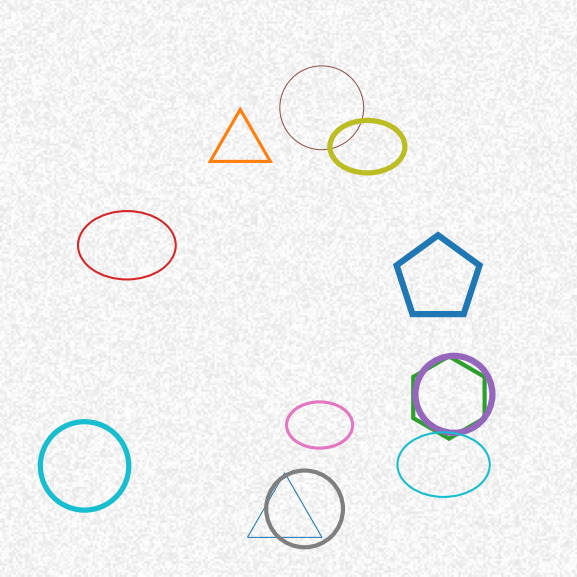[{"shape": "pentagon", "thickness": 3, "radius": 0.38, "center": [0.759, 0.516]}, {"shape": "triangle", "thickness": 0.5, "radius": 0.37, "center": [0.493, 0.106]}, {"shape": "triangle", "thickness": 1.5, "radius": 0.3, "center": [0.416, 0.75]}, {"shape": "hexagon", "thickness": 2, "radius": 0.36, "center": [0.777, 0.311]}, {"shape": "oval", "thickness": 1, "radius": 0.42, "center": [0.22, 0.574]}, {"shape": "circle", "thickness": 3, "radius": 0.33, "center": [0.786, 0.316]}, {"shape": "circle", "thickness": 0.5, "radius": 0.36, "center": [0.557, 0.813]}, {"shape": "oval", "thickness": 1.5, "radius": 0.29, "center": [0.553, 0.263]}, {"shape": "circle", "thickness": 2, "radius": 0.33, "center": [0.527, 0.118]}, {"shape": "oval", "thickness": 2.5, "radius": 0.32, "center": [0.636, 0.745]}, {"shape": "circle", "thickness": 2.5, "radius": 0.38, "center": [0.146, 0.192]}, {"shape": "oval", "thickness": 1, "radius": 0.4, "center": [0.768, 0.195]}]